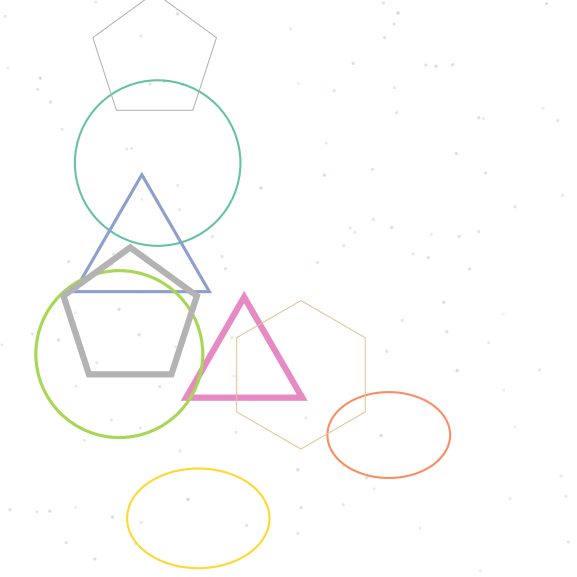[{"shape": "circle", "thickness": 1, "radius": 0.72, "center": [0.273, 0.717]}, {"shape": "oval", "thickness": 1, "radius": 0.53, "center": [0.673, 0.246]}, {"shape": "triangle", "thickness": 1.5, "radius": 0.67, "center": [0.246, 0.562]}, {"shape": "triangle", "thickness": 3, "radius": 0.58, "center": [0.423, 0.369]}, {"shape": "circle", "thickness": 1.5, "radius": 0.72, "center": [0.207, 0.386]}, {"shape": "oval", "thickness": 1, "radius": 0.62, "center": [0.343, 0.102]}, {"shape": "hexagon", "thickness": 0.5, "radius": 0.64, "center": [0.521, 0.35]}, {"shape": "pentagon", "thickness": 3, "radius": 0.61, "center": [0.225, 0.449]}, {"shape": "pentagon", "thickness": 0.5, "radius": 0.56, "center": [0.268, 0.899]}]